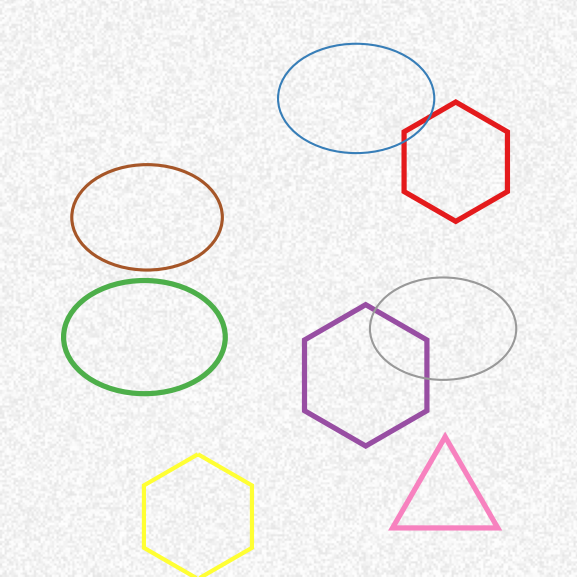[{"shape": "hexagon", "thickness": 2.5, "radius": 0.52, "center": [0.789, 0.719]}, {"shape": "oval", "thickness": 1, "radius": 0.68, "center": [0.617, 0.829]}, {"shape": "oval", "thickness": 2.5, "radius": 0.7, "center": [0.25, 0.415]}, {"shape": "hexagon", "thickness": 2.5, "radius": 0.61, "center": [0.633, 0.349]}, {"shape": "hexagon", "thickness": 2, "radius": 0.54, "center": [0.343, 0.105]}, {"shape": "oval", "thickness": 1.5, "radius": 0.65, "center": [0.255, 0.623]}, {"shape": "triangle", "thickness": 2.5, "radius": 0.53, "center": [0.771, 0.138]}, {"shape": "oval", "thickness": 1, "radius": 0.63, "center": [0.767, 0.43]}]